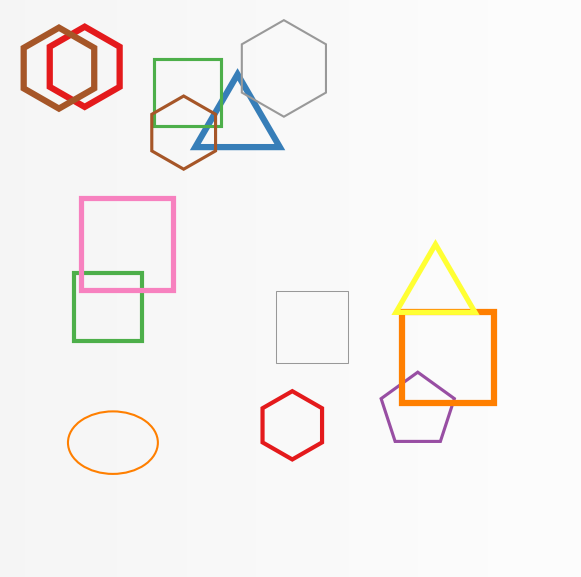[{"shape": "hexagon", "thickness": 3, "radius": 0.35, "center": [0.146, 0.883]}, {"shape": "hexagon", "thickness": 2, "radius": 0.3, "center": [0.503, 0.263]}, {"shape": "triangle", "thickness": 3, "radius": 0.42, "center": [0.409, 0.786]}, {"shape": "square", "thickness": 2, "radius": 0.29, "center": [0.186, 0.467]}, {"shape": "square", "thickness": 1.5, "radius": 0.29, "center": [0.322, 0.839]}, {"shape": "pentagon", "thickness": 1.5, "radius": 0.33, "center": [0.719, 0.288]}, {"shape": "oval", "thickness": 1, "radius": 0.39, "center": [0.194, 0.233]}, {"shape": "square", "thickness": 3, "radius": 0.39, "center": [0.771, 0.38]}, {"shape": "triangle", "thickness": 2.5, "radius": 0.39, "center": [0.749, 0.498]}, {"shape": "hexagon", "thickness": 3, "radius": 0.35, "center": [0.101, 0.881]}, {"shape": "hexagon", "thickness": 1.5, "radius": 0.32, "center": [0.316, 0.77]}, {"shape": "square", "thickness": 2.5, "radius": 0.4, "center": [0.218, 0.576]}, {"shape": "square", "thickness": 0.5, "radius": 0.31, "center": [0.537, 0.432]}, {"shape": "hexagon", "thickness": 1, "radius": 0.42, "center": [0.488, 0.881]}]